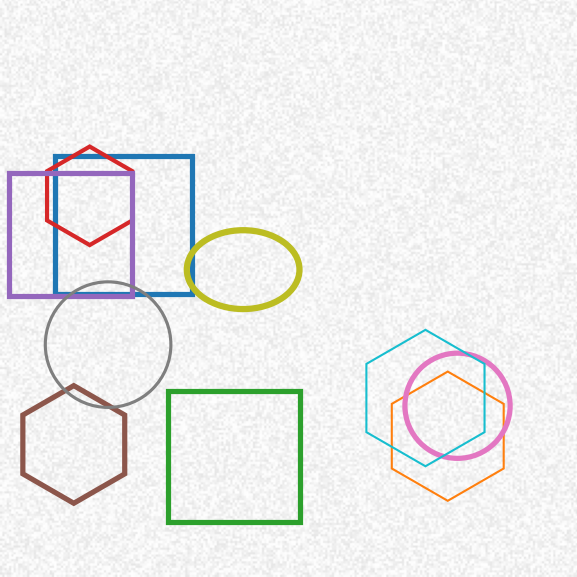[{"shape": "square", "thickness": 2.5, "radius": 0.6, "center": [0.214, 0.61]}, {"shape": "hexagon", "thickness": 1, "radius": 0.56, "center": [0.775, 0.244]}, {"shape": "square", "thickness": 2.5, "radius": 0.57, "center": [0.405, 0.209]}, {"shape": "hexagon", "thickness": 2, "radius": 0.43, "center": [0.155, 0.66]}, {"shape": "square", "thickness": 2.5, "radius": 0.53, "center": [0.122, 0.593]}, {"shape": "hexagon", "thickness": 2.5, "radius": 0.51, "center": [0.128, 0.23]}, {"shape": "circle", "thickness": 2.5, "radius": 0.46, "center": [0.792, 0.297]}, {"shape": "circle", "thickness": 1.5, "radius": 0.54, "center": [0.187, 0.402]}, {"shape": "oval", "thickness": 3, "radius": 0.49, "center": [0.421, 0.532]}, {"shape": "hexagon", "thickness": 1, "radius": 0.59, "center": [0.737, 0.31]}]